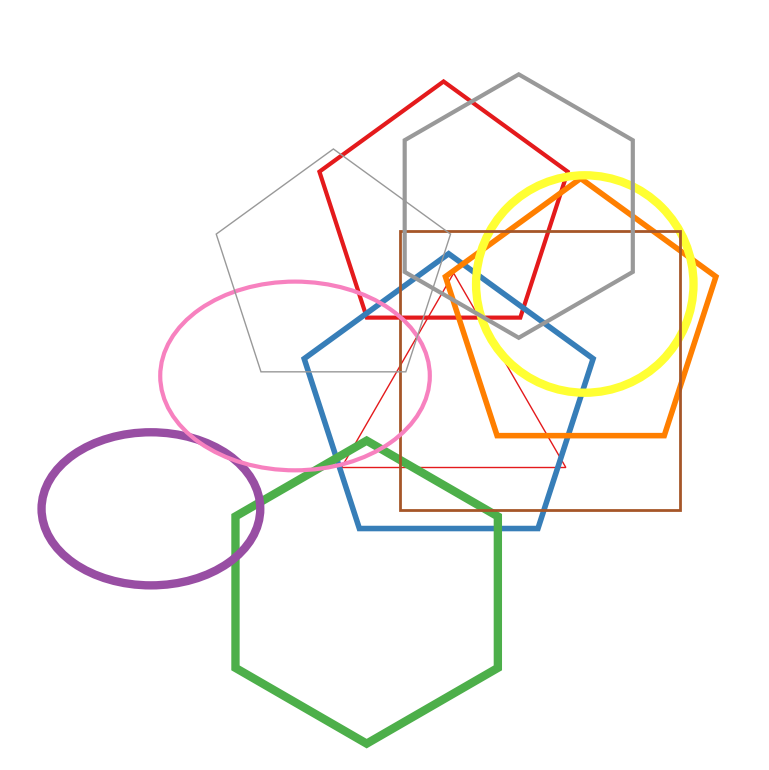[{"shape": "triangle", "thickness": 0.5, "radius": 0.84, "center": [0.589, 0.477]}, {"shape": "pentagon", "thickness": 1.5, "radius": 0.85, "center": [0.576, 0.725]}, {"shape": "pentagon", "thickness": 2, "radius": 0.99, "center": [0.583, 0.473]}, {"shape": "hexagon", "thickness": 3, "radius": 0.98, "center": [0.476, 0.231]}, {"shape": "oval", "thickness": 3, "radius": 0.71, "center": [0.196, 0.339]}, {"shape": "pentagon", "thickness": 2, "radius": 0.92, "center": [0.754, 0.584]}, {"shape": "circle", "thickness": 3, "radius": 0.71, "center": [0.759, 0.631]}, {"shape": "square", "thickness": 1, "radius": 0.91, "center": [0.701, 0.518]}, {"shape": "oval", "thickness": 1.5, "radius": 0.88, "center": [0.383, 0.512]}, {"shape": "hexagon", "thickness": 1.5, "radius": 0.86, "center": [0.674, 0.732]}, {"shape": "pentagon", "thickness": 0.5, "radius": 0.8, "center": [0.433, 0.647]}]